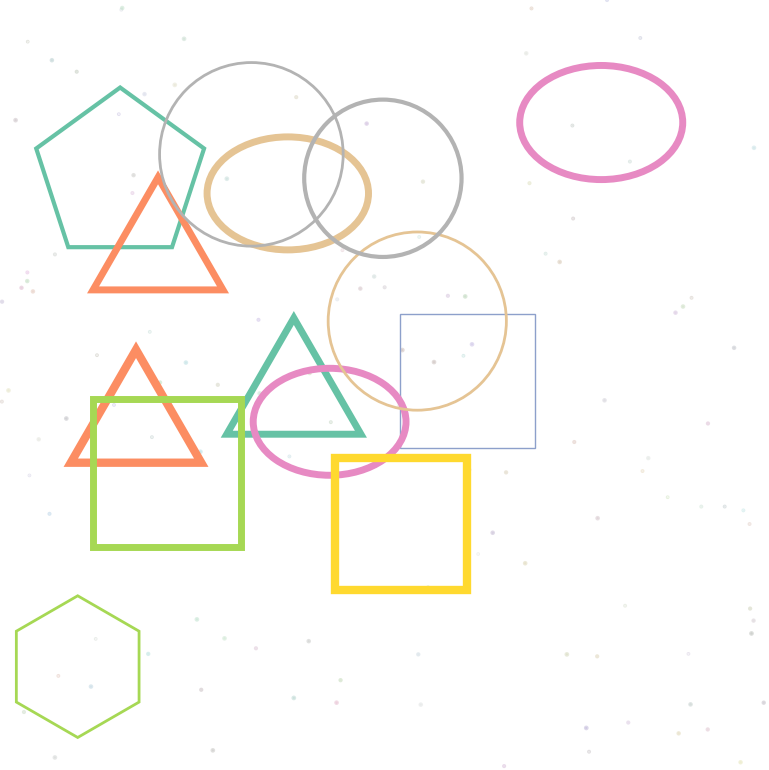[{"shape": "triangle", "thickness": 2.5, "radius": 0.5, "center": [0.382, 0.486]}, {"shape": "pentagon", "thickness": 1.5, "radius": 0.57, "center": [0.156, 0.772]}, {"shape": "triangle", "thickness": 2.5, "radius": 0.49, "center": [0.205, 0.672]}, {"shape": "triangle", "thickness": 3, "radius": 0.49, "center": [0.177, 0.448]}, {"shape": "square", "thickness": 0.5, "radius": 0.44, "center": [0.608, 0.505]}, {"shape": "oval", "thickness": 2.5, "radius": 0.5, "center": [0.428, 0.452]}, {"shape": "oval", "thickness": 2.5, "radius": 0.53, "center": [0.781, 0.841]}, {"shape": "hexagon", "thickness": 1, "radius": 0.46, "center": [0.101, 0.134]}, {"shape": "square", "thickness": 2.5, "radius": 0.48, "center": [0.217, 0.386]}, {"shape": "square", "thickness": 3, "radius": 0.43, "center": [0.521, 0.32]}, {"shape": "oval", "thickness": 2.5, "radius": 0.52, "center": [0.374, 0.749]}, {"shape": "circle", "thickness": 1, "radius": 0.58, "center": [0.542, 0.583]}, {"shape": "circle", "thickness": 1.5, "radius": 0.51, "center": [0.497, 0.768]}, {"shape": "circle", "thickness": 1, "radius": 0.6, "center": [0.326, 0.8]}]